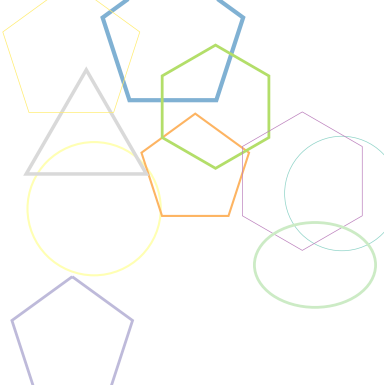[{"shape": "circle", "thickness": 0.5, "radius": 0.74, "center": [0.888, 0.497]}, {"shape": "circle", "thickness": 1.5, "radius": 0.87, "center": [0.244, 0.458]}, {"shape": "pentagon", "thickness": 2, "radius": 0.82, "center": [0.188, 0.117]}, {"shape": "pentagon", "thickness": 3, "radius": 0.96, "center": [0.449, 0.895]}, {"shape": "pentagon", "thickness": 1.5, "radius": 0.73, "center": [0.507, 0.558]}, {"shape": "hexagon", "thickness": 2, "radius": 0.8, "center": [0.56, 0.723]}, {"shape": "triangle", "thickness": 2.5, "radius": 0.9, "center": [0.224, 0.638]}, {"shape": "hexagon", "thickness": 0.5, "radius": 0.9, "center": [0.785, 0.529]}, {"shape": "oval", "thickness": 2, "radius": 0.79, "center": [0.818, 0.312]}, {"shape": "pentagon", "thickness": 0.5, "radius": 0.94, "center": [0.185, 0.859]}]